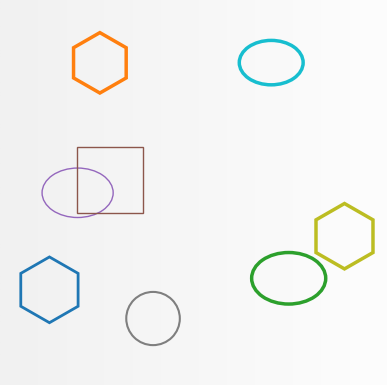[{"shape": "hexagon", "thickness": 2, "radius": 0.43, "center": [0.128, 0.247]}, {"shape": "hexagon", "thickness": 2.5, "radius": 0.39, "center": [0.258, 0.837]}, {"shape": "oval", "thickness": 2.5, "radius": 0.48, "center": [0.745, 0.277]}, {"shape": "oval", "thickness": 1, "radius": 0.46, "center": [0.2, 0.499]}, {"shape": "square", "thickness": 1, "radius": 0.43, "center": [0.283, 0.532]}, {"shape": "circle", "thickness": 1.5, "radius": 0.35, "center": [0.395, 0.173]}, {"shape": "hexagon", "thickness": 2.5, "radius": 0.42, "center": [0.889, 0.386]}, {"shape": "oval", "thickness": 2.5, "radius": 0.41, "center": [0.7, 0.837]}]